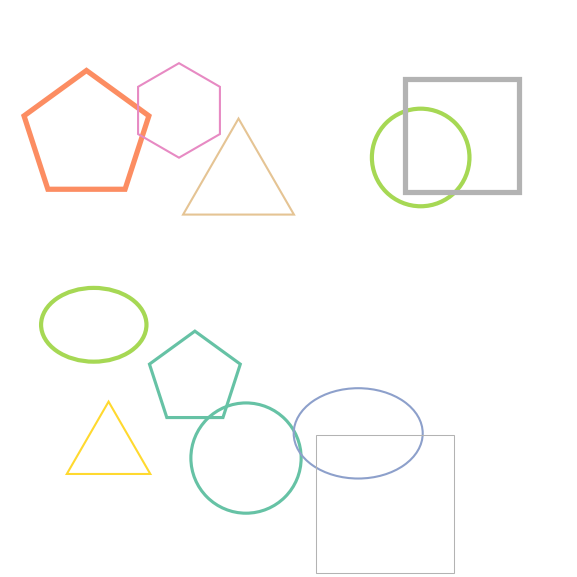[{"shape": "pentagon", "thickness": 1.5, "radius": 0.41, "center": [0.337, 0.343]}, {"shape": "circle", "thickness": 1.5, "radius": 0.48, "center": [0.426, 0.206]}, {"shape": "pentagon", "thickness": 2.5, "radius": 0.57, "center": [0.15, 0.763]}, {"shape": "oval", "thickness": 1, "radius": 0.56, "center": [0.62, 0.249]}, {"shape": "hexagon", "thickness": 1, "radius": 0.41, "center": [0.31, 0.808]}, {"shape": "circle", "thickness": 2, "radius": 0.42, "center": [0.728, 0.726]}, {"shape": "oval", "thickness": 2, "radius": 0.46, "center": [0.162, 0.437]}, {"shape": "triangle", "thickness": 1, "radius": 0.42, "center": [0.188, 0.22]}, {"shape": "triangle", "thickness": 1, "radius": 0.55, "center": [0.413, 0.683]}, {"shape": "square", "thickness": 2.5, "radius": 0.49, "center": [0.8, 0.764]}, {"shape": "square", "thickness": 0.5, "radius": 0.6, "center": [0.667, 0.127]}]